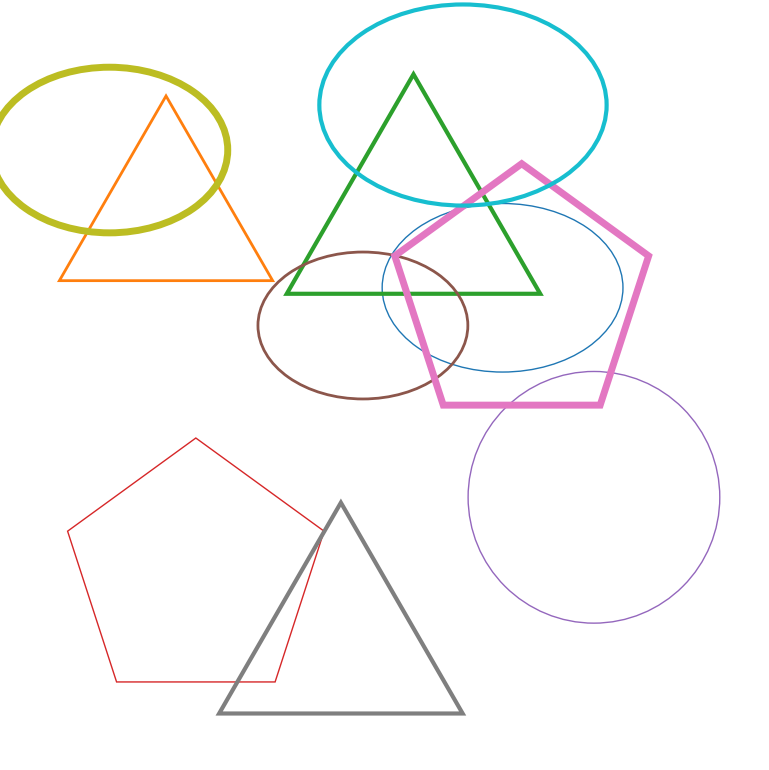[{"shape": "oval", "thickness": 0.5, "radius": 0.78, "center": [0.653, 0.626]}, {"shape": "triangle", "thickness": 1, "radius": 0.8, "center": [0.216, 0.715]}, {"shape": "triangle", "thickness": 1.5, "radius": 0.95, "center": [0.537, 0.713]}, {"shape": "pentagon", "thickness": 0.5, "radius": 0.88, "center": [0.254, 0.256]}, {"shape": "circle", "thickness": 0.5, "radius": 0.82, "center": [0.771, 0.354]}, {"shape": "oval", "thickness": 1, "radius": 0.68, "center": [0.471, 0.577]}, {"shape": "pentagon", "thickness": 2.5, "radius": 0.87, "center": [0.678, 0.614]}, {"shape": "triangle", "thickness": 1.5, "radius": 0.91, "center": [0.443, 0.165]}, {"shape": "oval", "thickness": 2.5, "radius": 0.77, "center": [0.142, 0.805]}, {"shape": "oval", "thickness": 1.5, "radius": 0.93, "center": [0.601, 0.864]}]